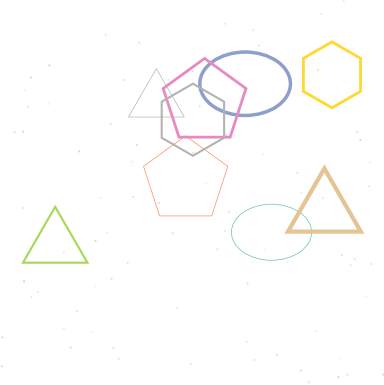[{"shape": "oval", "thickness": 0.5, "radius": 0.52, "center": [0.705, 0.397]}, {"shape": "pentagon", "thickness": 0.5, "radius": 0.58, "center": [0.482, 0.532]}, {"shape": "oval", "thickness": 2.5, "radius": 0.59, "center": [0.637, 0.782]}, {"shape": "pentagon", "thickness": 2, "radius": 0.57, "center": [0.531, 0.735]}, {"shape": "triangle", "thickness": 1.5, "radius": 0.48, "center": [0.143, 0.366]}, {"shape": "hexagon", "thickness": 2, "radius": 0.43, "center": [0.862, 0.806]}, {"shape": "triangle", "thickness": 3, "radius": 0.55, "center": [0.843, 0.453]}, {"shape": "hexagon", "thickness": 1.5, "radius": 0.47, "center": [0.501, 0.689]}, {"shape": "triangle", "thickness": 0.5, "radius": 0.42, "center": [0.406, 0.738]}]